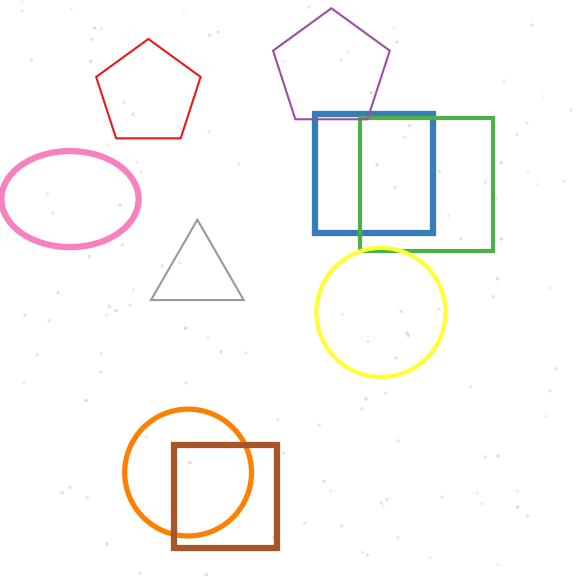[{"shape": "pentagon", "thickness": 1, "radius": 0.48, "center": [0.257, 0.837]}, {"shape": "square", "thickness": 3, "radius": 0.51, "center": [0.648, 0.698]}, {"shape": "square", "thickness": 2, "radius": 0.57, "center": [0.739, 0.679]}, {"shape": "pentagon", "thickness": 1, "radius": 0.53, "center": [0.574, 0.879]}, {"shape": "circle", "thickness": 2.5, "radius": 0.55, "center": [0.326, 0.181]}, {"shape": "circle", "thickness": 2, "radius": 0.56, "center": [0.66, 0.458]}, {"shape": "square", "thickness": 3, "radius": 0.45, "center": [0.391, 0.139]}, {"shape": "oval", "thickness": 3, "radius": 0.59, "center": [0.121, 0.654]}, {"shape": "triangle", "thickness": 1, "radius": 0.46, "center": [0.342, 0.526]}]